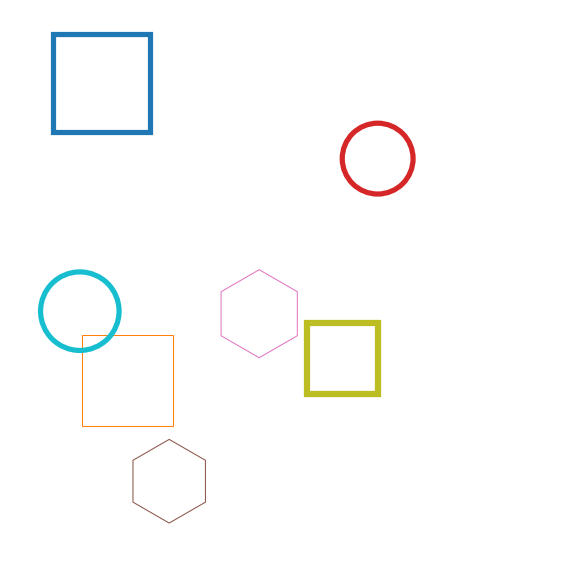[{"shape": "square", "thickness": 2.5, "radius": 0.42, "center": [0.176, 0.855]}, {"shape": "square", "thickness": 0.5, "radius": 0.4, "center": [0.22, 0.34]}, {"shape": "circle", "thickness": 2.5, "radius": 0.31, "center": [0.654, 0.724]}, {"shape": "hexagon", "thickness": 0.5, "radius": 0.36, "center": [0.293, 0.166]}, {"shape": "hexagon", "thickness": 0.5, "radius": 0.38, "center": [0.449, 0.456]}, {"shape": "square", "thickness": 3, "radius": 0.31, "center": [0.592, 0.378]}, {"shape": "circle", "thickness": 2.5, "radius": 0.34, "center": [0.138, 0.46]}]